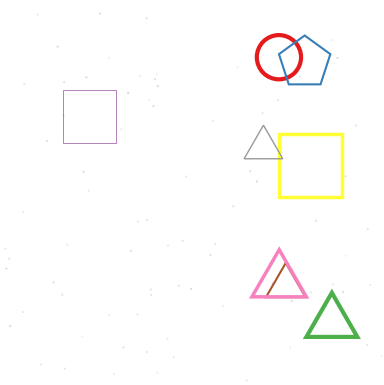[{"shape": "circle", "thickness": 3, "radius": 0.29, "center": [0.725, 0.851]}, {"shape": "pentagon", "thickness": 1.5, "radius": 0.35, "center": [0.791, 0.838]}, {"shape": "triangle", "thickness": 3, "radius": 0.38, "center": [0.862, 0.163]}, {"shape": "square", "thickness": 0.5, "radius": 0.34, "center": [0.232, 0.698]}, {"shape": "square", "thickness": 2.5, "radius": 0.41, "center": [0.806, 0.571]}, {"shape": "triangle", "thickness": 1.5, "radius": 0.3, "center": [0.742, 0.258]}, {"shape": "triangle", "thickness": 2.5, "radius": 0.41, "center": [0.725, 0.27]}, {"shape": "triangle", "thickness": 1, "radius": 0.29, "center": [0.684, 0.617]}]